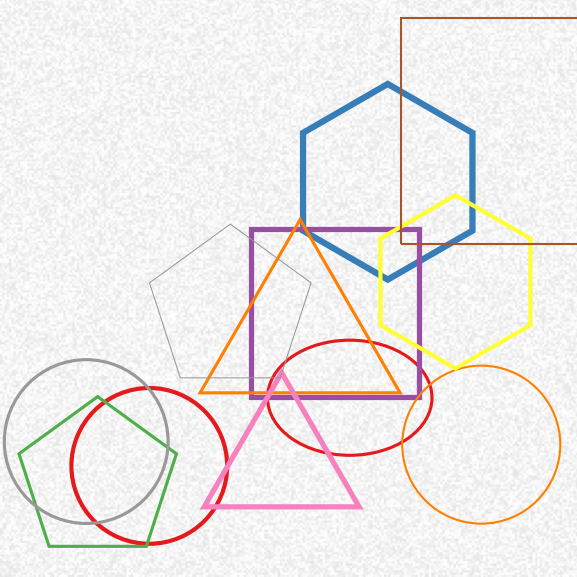[{"shape": "oval", "thickness": 1.5, "radius": 0.71, "center": [0.606, 0.31]}, {"shape": "circle", "thickness": 2, "radius": 0.67, "center": [0.259, 0.192]}, {"shape": "hexagon", "thickness": 3, "radius": 0.85, "center": [0.671, 0.684]}, {"shape": "pentagon", "thickness": 1.5, "radius": 0.72, "center": [0.169, 0.169]}, {"shape": "square", "thickness": 2.5, "radius": 0.73, "center": [0.581, 0.457]}, {"shape": "circle", "thickness": 1, "radius": 0.68, "center": [0.833, 0.229]}, {"shape": "triangle", "thickness": 1.5, "radius": 1.0, "center": [0.52, 0.419]}, {"shape": "hexagon", "thickness": 2, "radius": 0.75, "center": [0.789, 0.511]}, {"shape": "square", "thickness": 1, "radius": 0.98, "center": [0.891, 0.772]}, {"shape": "triangle", "thickness": 2.5, "radius": 0.77, "center": [0.488, 0.199]}, {"shape": "pentagon", "thickness": 0.5, "radius": 0.74, "center": [0.399, 0.464]}, {"shape": "circle", "thickness": 1.5, "radius": 0.71, "center": [0.149, 0.235]}]